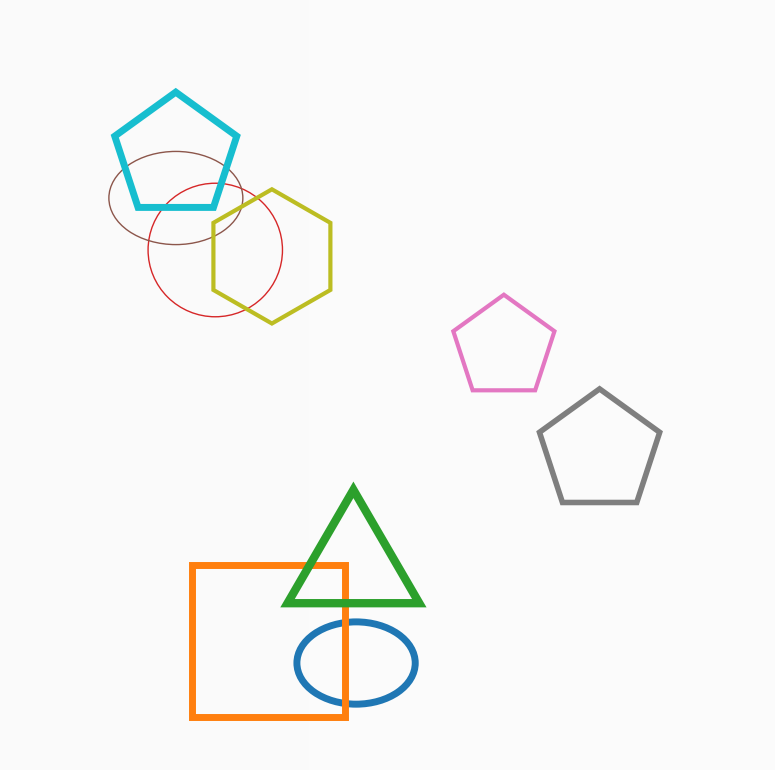[{"shape": "oval", "thickness": 2.5, "radius": 0.38, "center": [0.459, 0.139]}, {"shape": "square", "thickness": 2.5, "radius": 0.49, "center": [0.346, 0.168]}, {"shape": "triangle", "thickness": 3, "radius": 0.49, "center": [0.456, 0.266]}, {"shape": "circle", "thickness": 0.5, "radius": 0.43, "center": [0.278, 0.675]}, {"shape": "oval", "thickness": 0.5, "radius": 0.43, "center": [0.227, 0.743]}, {"shape": "pentagon", "thickness": 1.5, "radius": 0.34, "center": [0.65, 0.549]}, {"shape": "pentagon", "thickness": 2, "radius": 0.41, "center": [0.774, 0.413]}, {"shape": "hexagon", "thickness": 1.5, "radius": 0.44, "center": [0.351, 0.667]}, {"shape": "pentagon", "thickness": 2.5, "radius": 0.41, "center": [0.227, 0.798]}]